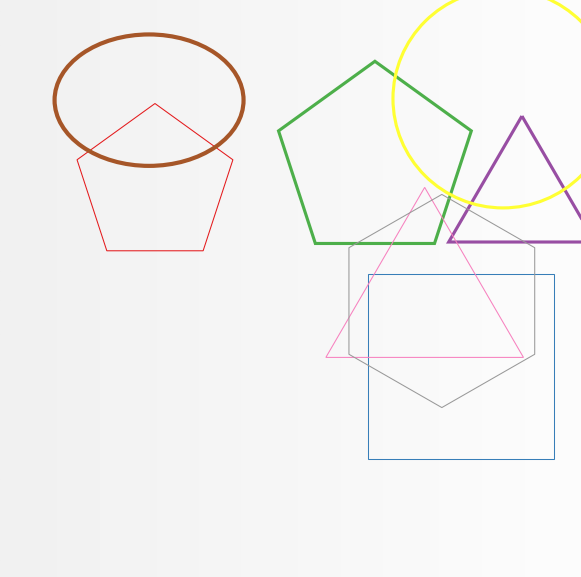[{"shape": "pentagon", "thickness": 0.5, "radius": 0.7, "center": [0.267, 0.679]}, {"shape": "square", "thickness": 0.5, "radius": 0.8, "center": [0.794, 0.365]}, {"shape": "pentagon", "thickness": 1.5, "radius": 0.87, "center": [0.645, 0.719]}, {"shape": "triangle", "thickness": 1.5, "radius": 0.73, "center": [0.898, 0.653]}, {"shape": "circle", "thickness": 1.5, "radius": 0.95, "center": [0.865, 0.828]}, {"shape": "oval", "thickness": 2, "radius": 0.81, "center": [0.256, 0.826]}, {"shape": "triangle", "thickness": 0.5, "radius": 0.98, "center": [0.731, 0.478]}, {"shape": "hexagon", "thickness": 0.5, "radius": 0.92, "center": [0.76, 0.478]}]